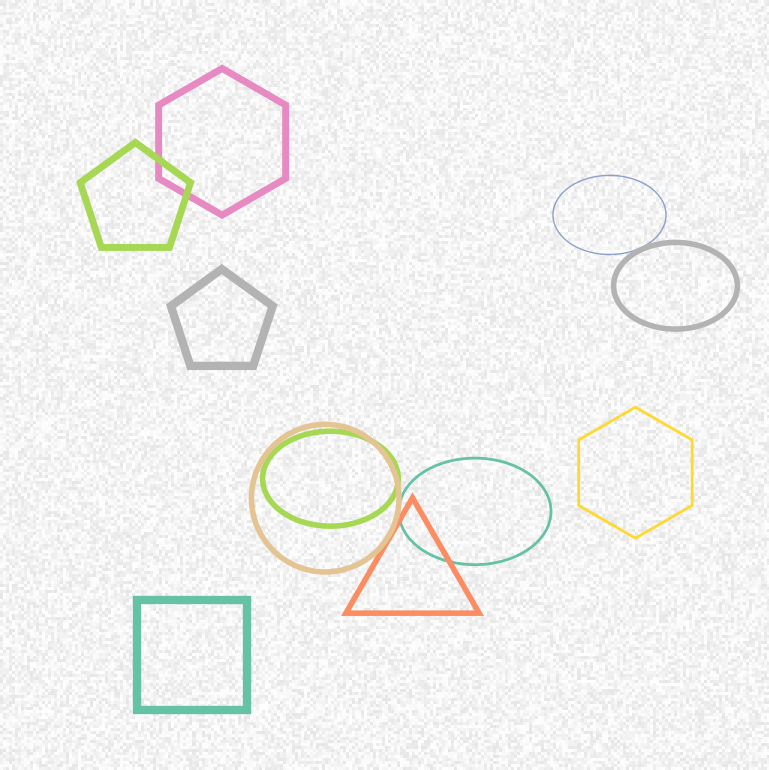[{"shape": "oval", "thickness": 1, "radius": 0.49, "center": [0.617, 0.336]}, {"shape": "square", "thickness": 3, "radius": 0.36, "center": [0.249, 0.149]}, {"shape": "triangle", "thickness": 2, "radius": 0.5, "center": [0.536, 0.254]}, {"shape": "oval", "thickness": 0.5, "radius": 0.37, "center": [0.792, 0.721]}, {"shape": "hexagon", "thickness": 2.5, "radius": 0.48, "center": [0.289, 0.816]}, {"shape": "oval", "thickness": 2, "radius": 0.44, "center": [0.429, 0.378]}, {"shape": "pentagon", "thickness": 2.5, "radius": 0.38, "center": [0.176, 0.74]}, {"shape": "hexagon", "thickness": 1, "radius": 0.43, "center": [0.825, 0.386]}, {"shape": "circle", "thickness": 2, "radius": 0.48, "center": [0.422, 0.353]}, {"shape": "oval", "thickness": 2, "radius": 0.4, "center": [0.877, 0.629]}, {"shape": "pentagon", "thickness": 3, "radius": 0.35, "center": [0.288, 0.581]}]